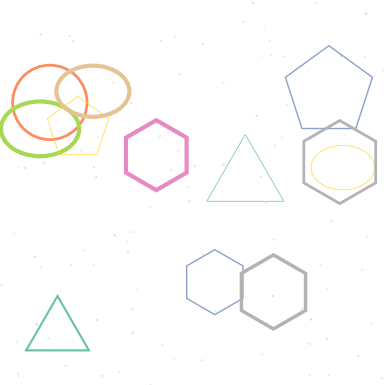[{"shape": "triangle", "thickness": 1.5, "radius": 0.47, "center": [0.149, 0.137]}, {"shape": "triangle", "thickness": 0.5, "radius": 0.58, "center": [0.637, 0.535]}, {"shape": "circle", "thickness": 2, "radius": 0.48, "center": [0.129, 0.734]}, {"shape": "pentagon", "thickness": 1, "radius": 0.59, "center": [0.854, 0.762]}, {"shape": "hexagon", "thickness": 1, "radius": 0.42, "center": [0.558, 0.267]}, {"shape": "hexagon", "thickness": 3, "radius": 0.45, "center": [0.406, 0.597]}, {"shape": "oval", "thickness": 3, "radius": 0.51, "center": [0.104, 0.665]}, {"shape": "oval", "thickness": 0.5, "radius": 0.41, "center": [0.89, 0.565]}, {"shape": "pentagon", "thickness": 0.5, "radius": 0.42, "center": [0.203, 0.666]}, {"shape": "oval", "thickness": 3, "radius": 0.47, "center": [0.241, 0.763]}, {"shape": "hexagon", "thickness": 2, "radius": 0.54, "center": [0.882, 0.579]}, {"shape": "hexagon", "thickness": 2.5, "radius": 0.48, "center": [0.71, 0.242]}]